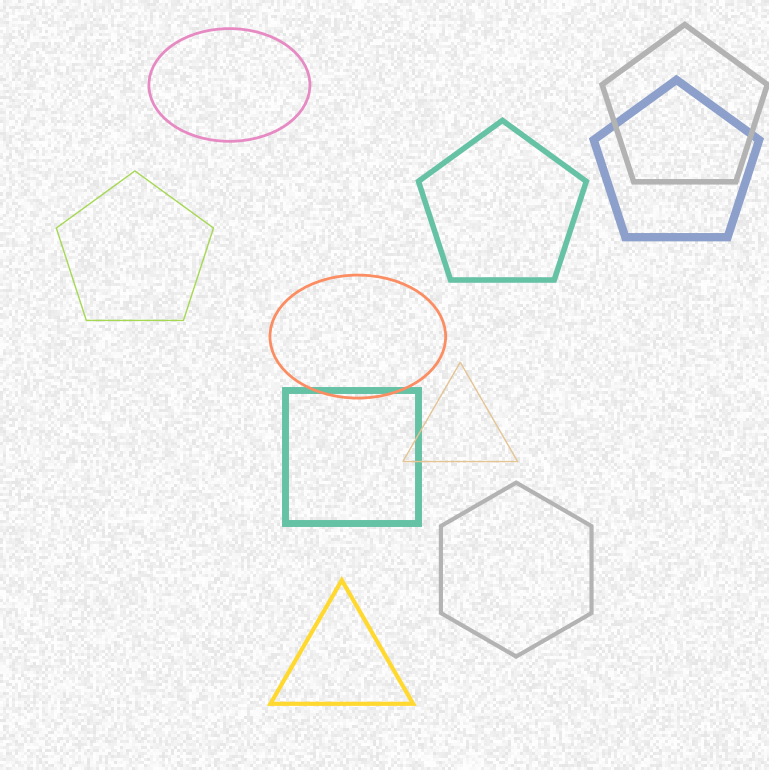[{"shape": "square", "thickness": 2.5, "radius": 0.43, "center": [0.456, 0.407]}, {"shape": "pentagon", "thickness": 2, "radius": 0.57, "center": [0.652, 0.729]}, {"shape": "oval", "thickness": 1, "radius": 0.57, "center": [0.465, 0.563]}, {"shape": "pentagon", "thickness": 3, "radius": 0.56, "center": [0.879, 0.783]}, {"shape": "oval", "thickness": 1, "radius": 0.52, "center": [0.298, 0.89]}, {"shape": "pentagon", "thickness": 0.5, "radius": 0.54, "center": [0.175, 0.671]}, {"shape": "triangle", "thickness": 1.5, "radius": 0.54, "center": [0.444, 0.139]}, {"shape": "triangle", "thickness": 0.5, "radius": 0.43, "center": [0.598, 0.444]}, {"shape": "pentagon", "thickness": 2, "radius": 0.56, "center": [0.889, 0.855]}, {"shape": "hexagon", "thickness": 1.5, "radius": 0.56, "center": [0.67, 0.26]}]